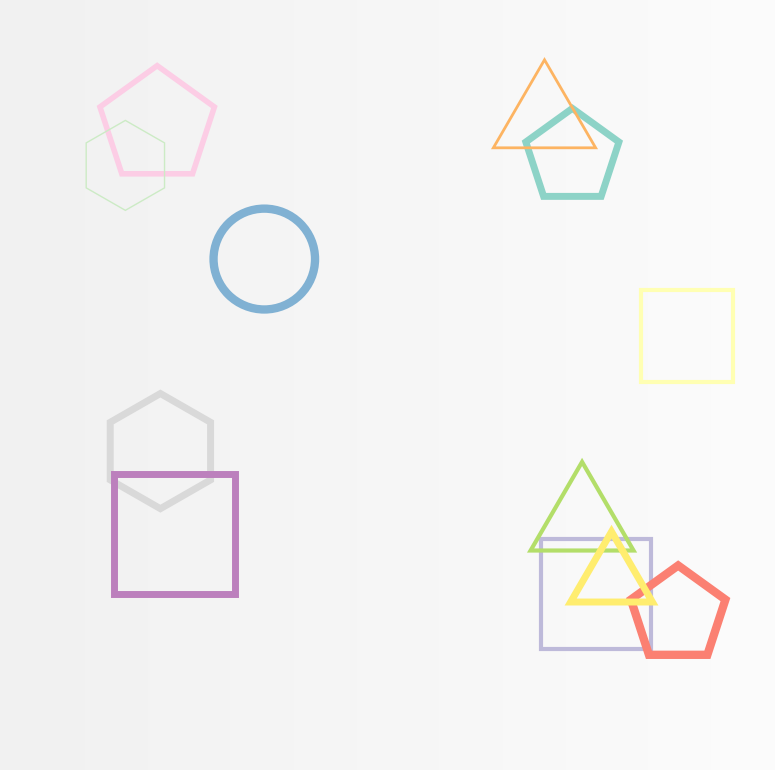[{"shape": "pentagon", "thickness": 2.5, "radius": 0.32, "center": [0.739, 0.796]}, {"shape": "square", "thickness": 1.5, "radius": 0.3, "center": [0.887, 0.564]}, {"shape": "square", "thickness": 1.5, "radius": 0.36, "center": [0.769, 0.229]}, {"shape": "pentagon", "thickness": 3, "radius": 0.32, "center": [0.875, 0.201]}, {"shape": "circle", "thickness": 3, "radius": 0.33, "center": [0.341, 0.664]}, {"shape": "triangle", "thickness": 1, "radius": 0.38, "center": [0.703, 0.846]}, {"shape": "triangle", "thickness": 1.5, "radius": 0.38, "center": [0.751, 0.323]}, {"shape": "pentagon", "thickness": 2, "radius": 0.39, "center": [0.203, 0.837]}, {"shape": "hexagon", "thickness": 2.5, "radius": 0.37, "center": [0.207, 0.414]}, {"shape": "square", "thickness": 2.5, "radius": 0.39, "center": [0.225, 0.306]}, {"shape": "hexagon", "thickness": 0.5, "radius": 0.29, "center": [0.162, 0.785]}, {"shape": "triangle", "thickness": 2.5, "radius": 0.3, "center": [0.789, 0.249]}]